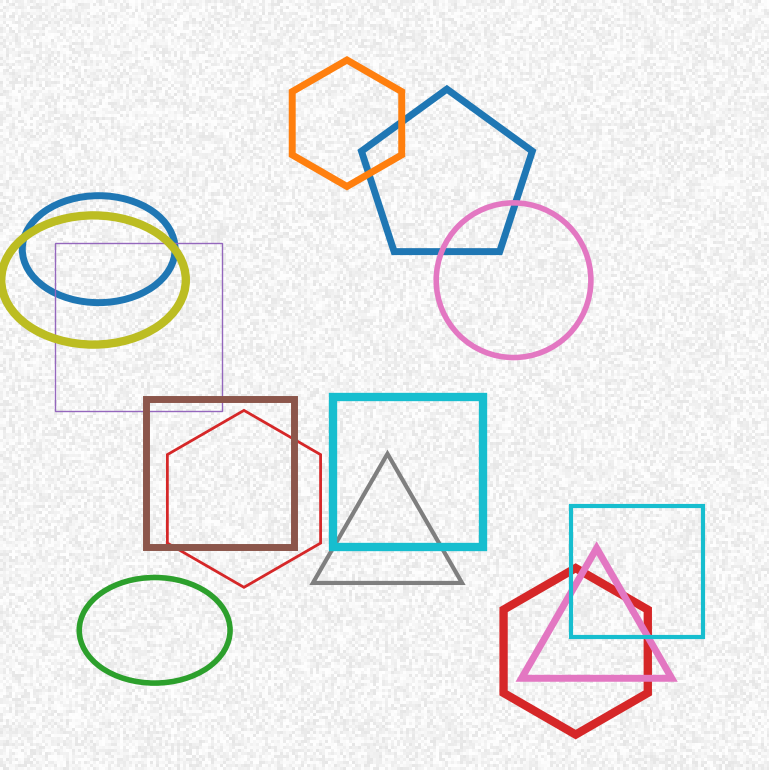[{"shape": "oval", "thickness": 2.5, "radius": 0.5, "center": [0.128, 0.676]}, {"shape": "pentagon", "thickness": 2.5, "radius": 0.58, "center": [0.58, 0.768]}, {"shape": "hexagon", "thickness": 2.5, "radius": 0.41, "center": [0.451, 0.84]}, {"shape": "oval", "thickness": 2, "radius": 0.49, "center": [0.201, 0.181]}, {"shape": "hexagon", "thickness": 1, "radius": 0.57, "center": [0.317, 0.352]}, {"shape": "hexagon", "thickness": 3, "radius": 0.54, "center": [0.748, 0.154]}, {"shape": "square", "thickness": 0.5, "radius": 0.54, "center": [0.18, 0.576]}, {"shape": "square", "thickness": 2.5, "radius": 0.48, "center": [0.286, 0.385]}, {"shape": "triangle", "thickness": 2.5, "radius": 0.56, "center": [0.775, 0.175]}, {"shape": "circle", "thickness": 2, "radius": 0.5, "center": [0.667, 0.636]}, {"shape": "triangle", "thickness": 1.5, "radius": 0.56, "center": [0.503, 0.299]}, {"shape": "oval", "thickness": 3, "radius": 0.6, "center": [0.121, 0.636]}, {"shape": "square", "thickness": 3, "radius": 0.49, "center": [0.53, 0.387]}, {"shape": "square", "thickness": 1.5, "radius": 0.43, "center": [0.827, 0.258]}]